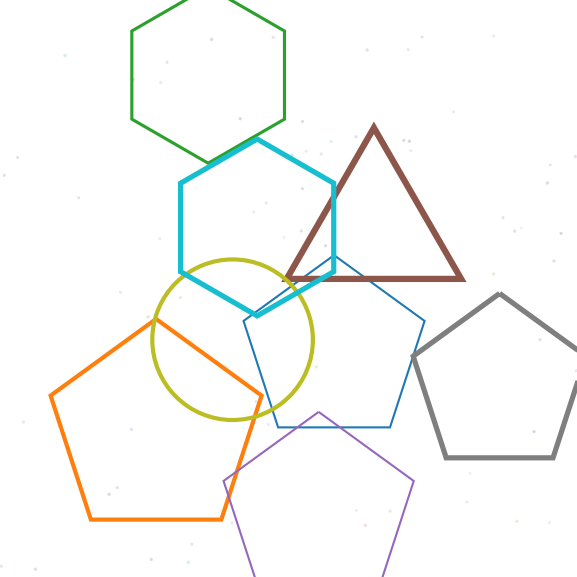[{"shape": "pentagon", "thickness": 1, "radius": 0.82, "center": [0.578, 0.392]}, {"shape": "pentagon", "thickness": 2, "radius": 0.96, "center": [0.27, 0.255]}, {"shape": "hexagon", "thickness": 1.5, "radius": 0.76, "center": [0.36, 0.869]}, {"shape": "pentagon", "thickness": 1, "radius": 0.87, "center": [0.552, 0.113]}, {"shape": "triangle", "thickness": 3, "radius": 0.87, "center": [0.647, 0.603]}, {"shape": "pentagon", "thickness": 2.5, "radius": 0.79, "center": [0.865, 0.334]}, {"shape": "circle", "thickness": 2, "radius": 0.7, "center": [0.403, 0.411]}, {"shape": "hexagon", "thickness": 2.5, "radius": 0.77, "center": [0.445, 0.605]}]